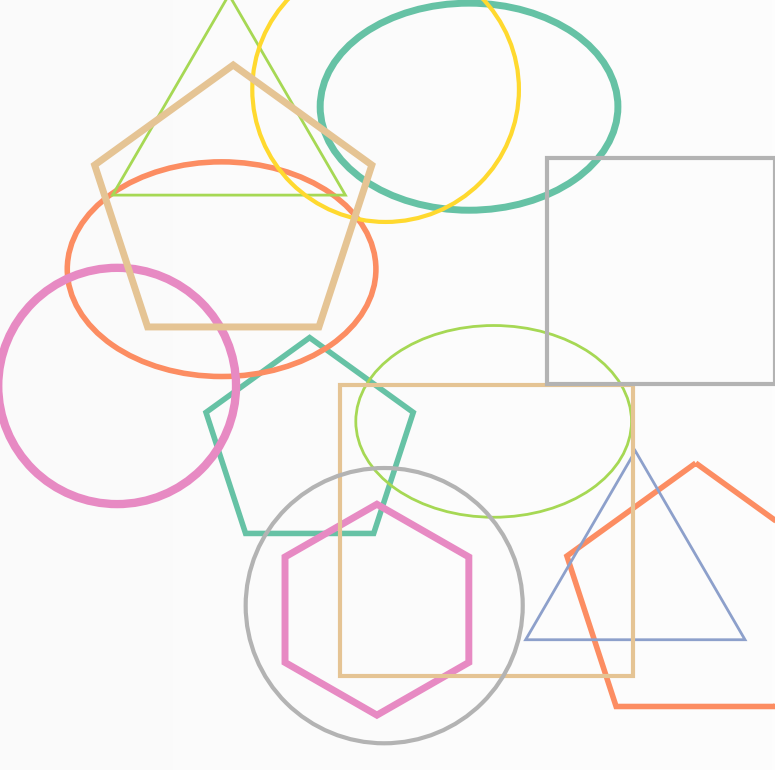[{"shape": "oval", "thickness": 2.5, "radius": 0.96, "center": [0.605, 0.861]}, {"shape": "pentagon", "thickness": 2, "radius": 0.7, "center": [0.4, 0.421]}, {"shape": "pentagon", "thickness": 2, "radius": 0.87, "center": [0.898, 0.224]}, {"shape": "oval", "thickness": 2, "radius": 1.0, "center": [0.286, 0.65]}, {"shape": "triangle", "thickness": 1, "radius": 0.82, "center": [0.82, 0.251]}, {"shape": "circle", "thickness": 3, "radius": 0.77, "center": [0.151, 0.499]}, {"shape": "hexagon", "thickness": 2.5, "radius": 0.68, "center": [0.486, 0.208]}, {"shape": "triangle", "thickness": 1, "radius": 0.87, "center": [0.295, 0.833]}, {"shape": "oval", "thickness": 1, "radius": 0.89, "center": [0.637, 0.453]}, {"shape": "circle", "thickness": 1.5, "radius": 0.86, "center": [0.498, 0.884]}, {"shape": "square", "thickness": 1.5, "radius": 0.94, "center": [0.628, 0.311]}, {"shape": "pentagon", "thickness": 2.5, "radius": 0.94, "center": [0.301, 0.728]}, {"shape": "square", "thickness": 1.5, "radius": 0.74, "center": [0.853, 0.648]}, {"shape": "circle", "thickness": 1.5, "radius": 0.89, "center": [0.496, 0.213]}]